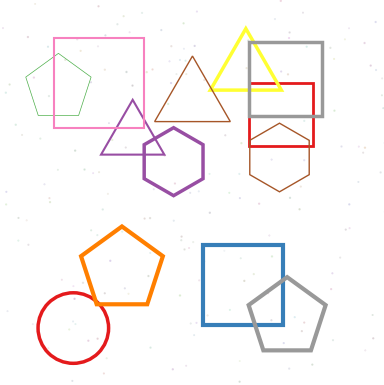[{"shape": "square", "thickness": 2, "radius": 0.41, "center": [0.73, 0.703]}, {"shape": "circle", "thickness": 2.5, "radius": 0.46, "center": [0.19, 0.148]}, {"shape": "square", "thickness": 3, "radius": 0.52, "center": [0.631, 0.26]}, {"shape": "pentagon", "thickness": 0.5, "radius": 0.45, "center": [0.152, 0.772]}, {"shape": "hexagon", "thickness": 2.5, "radius": 0.44, "center": [0.451, 0.58]}, {"shape": "triangle", "thickness": 1.5, "radius": 0.47, "center": [0.345, 0.646]}, {"shape": "pentagon", "thickness": 3, "radius": 0.56, "center": [0.317, 0.3]}, {"shape": "triangle", "thickness": 2.5, "radius": 0.53, "center": [0.639, 0.819]}, {"shape": "triangle", "thickness": 1, "radius": 0.57, "center": [0.5, 0.741]}, {"shape": "hexagon", "thickness": 1, "radius": 0.45, "center": [0.726, 0.591]}, {"shape": "square", "thickness": 1.5, "radius": 0.58, "center": [0.256, 0.784]}, {"shape": "square", "thickness": 2.5, "radius": 0.48, "center": [0.741, 0.795]}, {"shape": "pentagon", "thickness": 3, "radius": 0.53, "center": [0.746, 0.175]}]